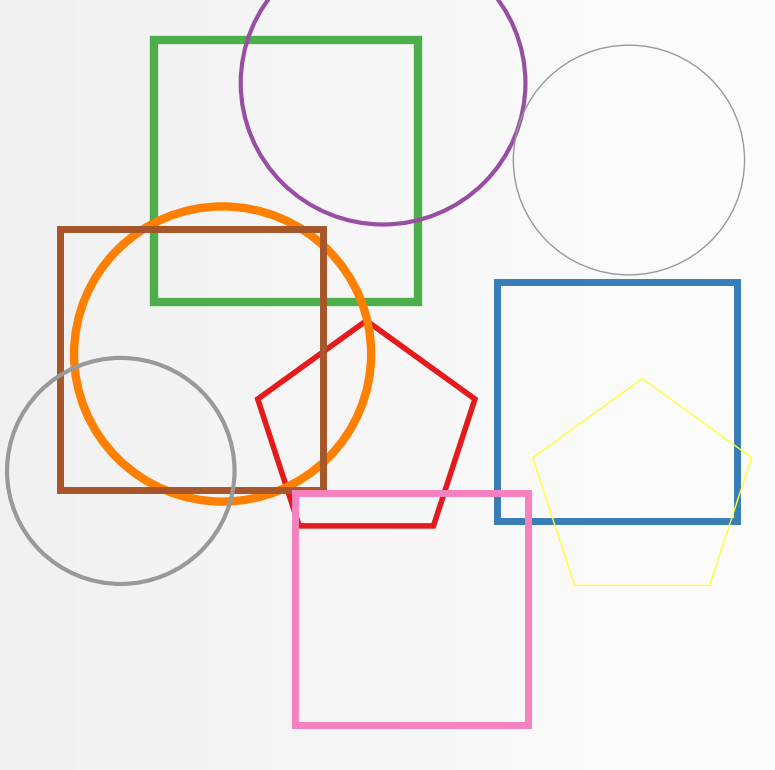[{"shape": "pentagon", "thickness": 2, "radius": 0.74, "center": [0.473, 0.436]}, {"shape": "square", "thickness": 2.5, "radius": 0.78, "center": [0.796, 0.479]}, {"shape": "square", "thickness": 3, "radius": 0.85, "center": [0.369, 0.778]}, {"shape": "circle", "thickness": 1.5, "radius": 0.92, "center": [0.494, 0.892]}, {"shape": "circle", "thickness": 3, "radius": 0.96, "center": [0.287, 0.54]}, {"shape": "pentagon", "thickness": 0.5, "radius": 0.74, "center": [0.829, 0.36]}, {"shape": "square", "thickness": 2.5, "radius": 0.85, "center": [0.247, 0.533]}, {"shape": "square", "thickness": 2.5, "radius": 0.75, "center": [0.531, 0.209]}, {"shape": "circle", "thickness": 1.5, "radius": 0.73, "center": [0.156, 0.388]}, {"shape": "circle", "thickness": 0.5, "radius": 0.75, "center": [0.812, 0.792]}]